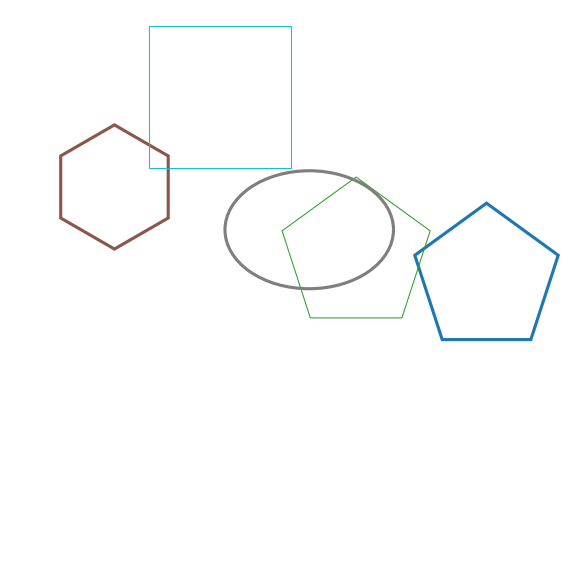[{"shape": "pentagon", "thickness": 1.5, "radius": 0.65, "center": [0.842, 0.517]}, {"shape": "pentagon", "thickness": 0.5, "radius": 0.67, "center": [0.617, 0.558]}, {"shape": "hexagon", "thickness": 1.5, "radius": 0.54, "center": [0.198, 0.675]}, {"shape": "oval", "thickness": 1.5, "radius": 0.73, "center": [0.535, 0.601]}, {"shape": "square", "thickness": 0.5, "radius": 0.61, "center": [0.381, 0.831]}]